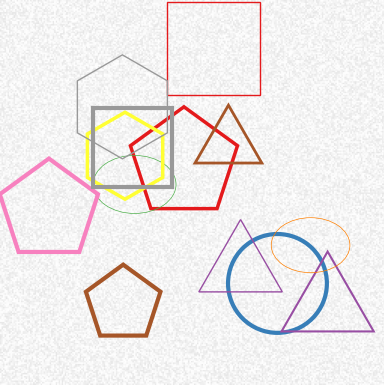[{"shape": "square", "thickness": 1, "radius": 0.6, "center": [0.556, 0.874]}, {"shape": "pentagon", "thickness": 2.5, "radius": 0.73, "center": [0.478, 0.576]}, {"shape": "circle", "thickness": 3, "radius": 0.64, "center": [0.721, 0.264]}, {"shape": "oval", "thickness": 0.5, "radius": 0.54, "center": [0.35, 0.521]}, {"shape": "triangle", "thickness": 1.5, "radius": 0.69, "center": [0.851, 0.208]}, {"shape": "triangle", "thickness": 1, "radius": 0.63, "center": [0.625, 0.304]}, {"shape": "oval", "thickness": 0.5, "radius": 0.51, "center": [0.807, 0.363]}, {"shape": "hexagon", "thickness": 2.5, "radius": 0.56, "center": [0.325, 0.596]}, {"shape": "pentagon", "thickness": 3, "radius": 0.51, "center": [0.32, 0.211]}, {"shape": "triangle", "thickness": 2, "radius": 0.5, "center": [0.593, 0.627]}, {"shape": "pentagon", "thickness": 3, "radius": 0.67, "center": [0.127, 0.454]}, {"shape": "square", "thickness": 3, "radius": 0.51, "center": [0.345, 0.618]}, {"shape": "hexagon", "thickness": 1, "radius": 0.68, "center": [0.318, 0.722]}]